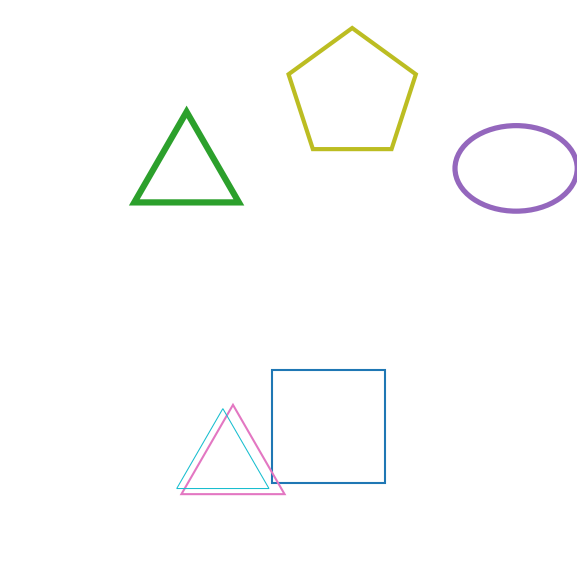[{"shape": "square", "thickness": 1, "radius": 0.49, "center": [0.568, 0.261]}, {"shape": "triangle", "thickness": 3, "radius": 0.52, "center": [0.323, 0.701]}, {"shape": "oval", "thickness": 2.5, "radius": 0.53, "center": [0.894, 0.708]}, {"shape": "triangle", "thickness": 1, "radius": 0.52, "center": [0.403, 0.195]}, {"shape": "pentagon", "thickness": 2, "radius": 0.58, "center": [0.61, 0.835]}, {"shape": "triangle", "thickness": 0.5, "radius": 0.46, "center": [0.386, 0.199]}]